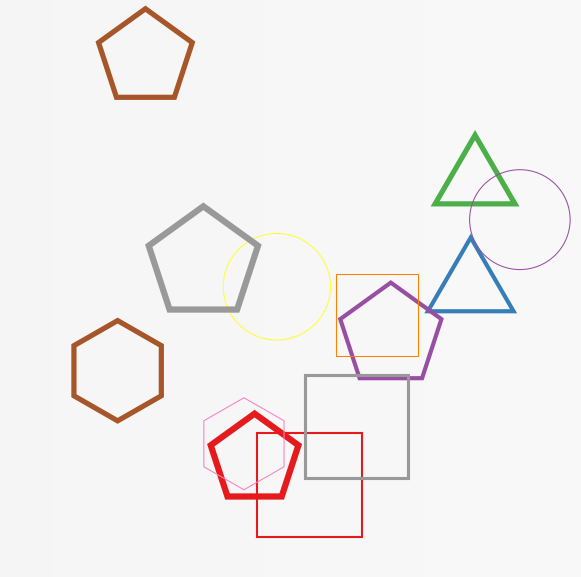[{"shape": "square", "thickness": 1, "radius": 0.45, "center": [0.533, 0.16]}, {"shape": "pentagon", "thickness": 3, "radius": 0.4, "center": [0.438, 0.204]}, {"shape": "triangle", "thickness": 2, "radius": 0.43, "center": [0.81, 0.503]}, {"shape": "triangle", "thickness": 2.5, "radius": 0.4, "center": [0.817, 0.686]}, {"shape": "pentagon", "thickness": 2, "radius": 0.46, "center": [0.672, 0.418]}, {"shape": "circle", "thickness": 0.5, "radius": 0.43, "center": [0.894, 0.619]}, {"shape": "square", "thickness": 0.5, "radius": 0.35, "center": [0.649, 0.454]}, {"shape": "circle", "thickness": 0.5, "radius": 0.46, "center": [0.476, 0.503]}, {"shape": "pentagon", "thickness": 2.5, "radius": 0.42, "center": [0.25, 0.899]}, {"shape": "hexagon", "thickness": 2.5, "radius": 0.43, "center": [0.202, 0.357]}, {"shape": "hexagon", "thickness": 0.5, "radius": 0.4, "center": [0.42, 0.231]}, {"shape": "square", "thickness": 1.5, "radius": 0.45, "center": [0.613, 0.26]}, {"shape": "pentagon", "thickness": 3, "radius": 0.49, "center": [0.35, 0.543]}]